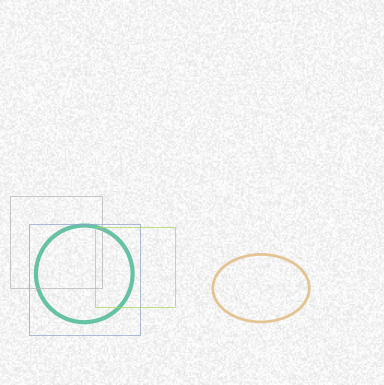[{"shape": "circle", "thickness": 3, "radius": 0.63, "center": [0.219, 0.289]}, {"shape": "square", "thickness": 0.5, "radius": 0.72, "center": [0.22, 0.273]}, {"shape": "square", "thickness": 0.5, "radius": 0.52, "center": [0.352, 0.306]}, {"shape": "oval", "thickness": 2, "radius": 0.63, "center": [0.678, 0.251]}, {"shape": "square", "thickness": 0.5, "radius": 0.6, "center": [0.146, 0.372]}]